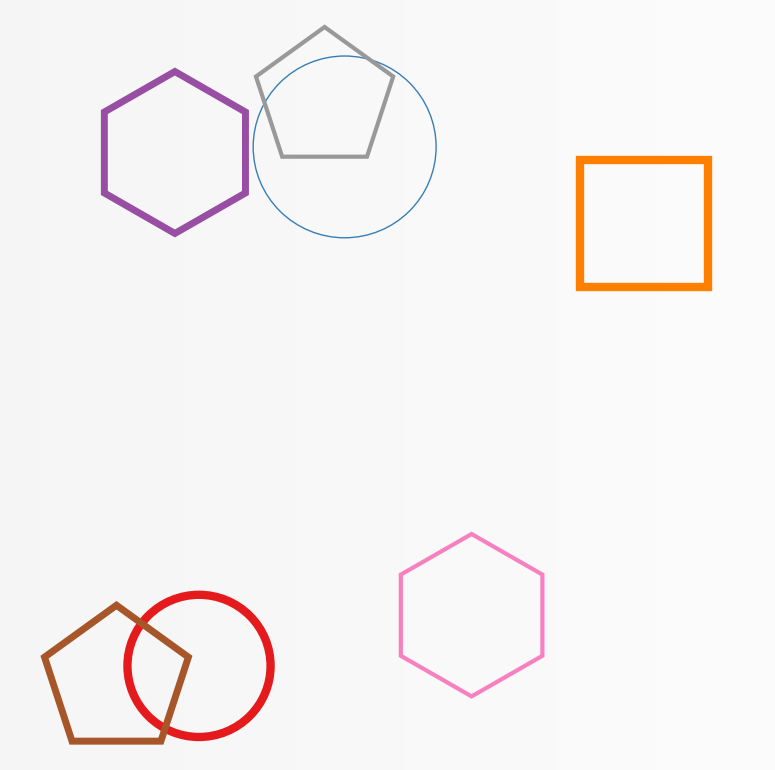[{"shape": "circle", "thickness": 3, "radius": 0.46, "center": [0.257, 0.135]}, {"shape": "circle", "thickness": 0.5, "radius": 0.59, "center": [0.445, 0.809]}, {"shape": "hexagon", "thickness": 2.5, "radius": 0.53, "center": [0.226, 0.802]}, {"shape": "square", "thickness": 3, "radius": 0.41, "center": [0.831, 0.71]}, {"shape": "pentagon", "thickness": 2.5, "radius": 0.49, "center": [0.15, 0.116]}, {"shape": "hexagon", "thickness": 1.5, "radius": 0.53, "center": [0.609, 0.201]}, {"shape": "pentagon", "thickness": 1.5, "radius": 0.47, "center": [0.419, 0.872]}]